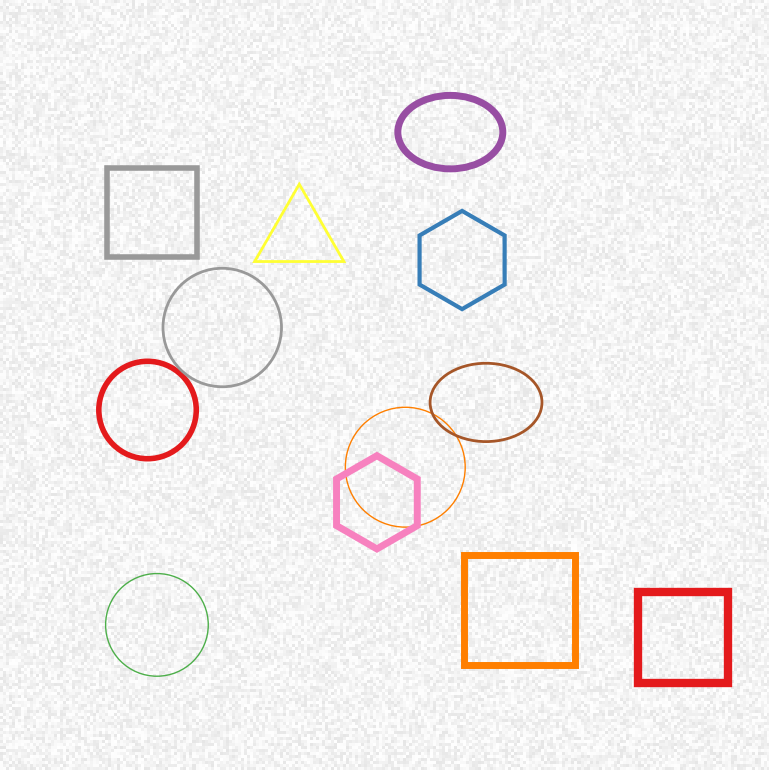[{"shape": "circle", "thickness": 2, "radius": 0.32, "center": [0.192, 0.468]}, {"shape": "square", "thickness": 3, "radius": 0.29, "center": [0.887, 0.172]}, {"shape": "hexagon", "thickness": 1.5, "radius": 0.32, "center": [0.6, 0.662]}, {"shape": "circle", "thickness": 0.5, "radius": 0.33, "center": [0.204, 0.188]}, {"shape": "oval", "thickness": 2.5, "radius": 0.34, "center": [0.585, 0.828]}, {"shape": "circle", "thickness": 0.5, "radius": 0.39, "center": [0.526, 0.393]}, {"shape": "square", "thickness": 2.5, "radius": 0.36, "center": [0.675, 0.208]}, {"shape": "triangle", "thickness": 1, "radius": 0.33, "center": [0.389, 0.694]}, {"shape": "oval", "thickness": 1, "radius": 0.36, "center": [0.631, 0.477]}, {"shape": "hexagon", "thickness": 2.5, "radius": 0.3, "center": [0.489, 0.348]}, {"shape": "circle", "thickness": 1, "radius": 0.38, "center": [0.289, 0.575]}, {"shape": "square", "thickness": 2, "radius": 0.29, "center": [0.197, 0.724]}]